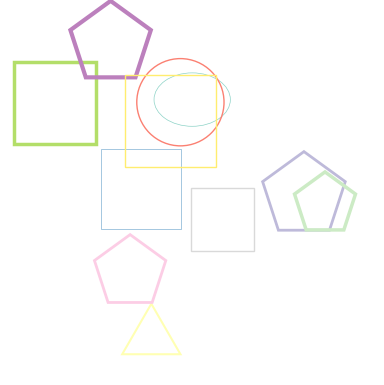[{"shape": "oval", "thickness": 0.5, "radius": 0.5, "center": [0.499, 0.741]}, {"shape": "triangle", "thickness": 1.5, "radius": 0.44, "center": [0.393, 0.124]}, {"shape": "pentagon", "thickness": 2, "radius": 0.56, "center": [0.789, 0.493]}, {"shape": "circle", "thickness": 1, "radius": 0.57, "center": [0.469, 0.734]}, {"shape": "square", "thickness": 0.5, "radius": 0.52, "center": [0.365, 0.509]}, {"shape": "square", "thickness": 2.5, "radius": 0.53, "center": [0.143, 0.733]}, {"shape": "pentagon", "thickness": 2, "radius": 0.49, "center": [0.338, 0.293]}, {"shape": "square", "thickness": 1, "radius": 0.41, "center": [0.577, 0.431]}, {"shape": "pentagon", "thickness": 3, "radius": 0.55, "center": [0.287, 0.888]}, {"shape": "pentagon", "thickness": 2.5, "radius": 0.42, "center": [0.844, 0.47]}, {"shape": "square", "thickness": 1, "radius": 0.59, "center": [0.442, 0.686]}]